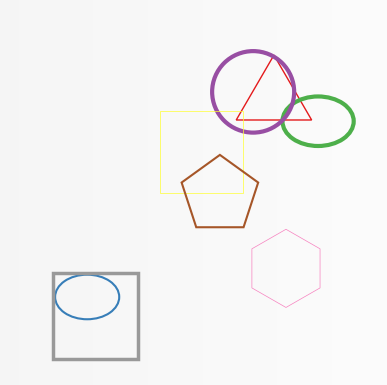[{"shape": "triangle", "thickness": 1, "radius": 0.56, "center": [0.707, 0.745]}, {"shape": "oval", "thickness": 1.5, "radius": 0.41, "center": [0.225, 0.229]}, {"shape": "oval", "thickness": 3, "radius": 0.46, "center": [0.821, 0.685]}, {"shape": "circle", "thickness": 3, "radius": 0.53, "center": [0.653, 0.761]}, {"shape": "square", "thickness": 0.5, "radius": 0.53, "center": [0.519, 0.605]}, {"shape": "pentagon", "thickness": 1.5, "radius": 0.52, "center": [0.567, 0.494]}, {"shape": "hexagon", "thickness": 0.5, "radius": 0.51, "center": [0.738, 0.303]}, {"shape": "square", "thickness": 2.5, "radius": 0.55, "center": [0.246, 0.18]}]